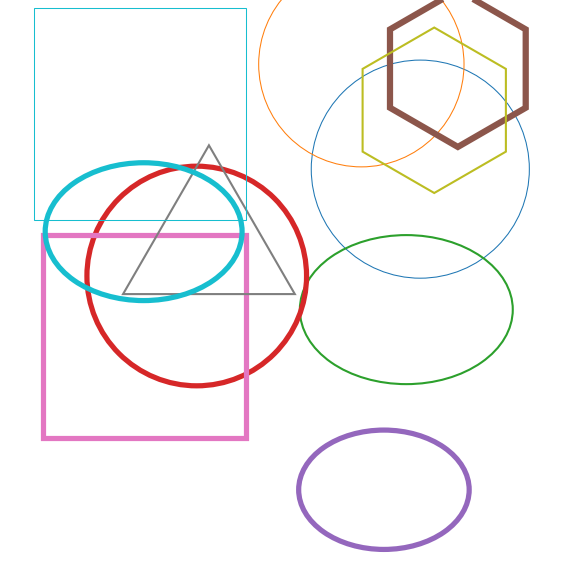[{"shape": "circle", "thickness": 0.5, "radius": 0.94, "center": [0.728, 0.706]}, {"shape": "circle", "thickness": 0.5, "radius": 0.89, "center": [0.626, 0.888]}, {"shape": "oval", "thickness": 1, "radius": 0.92, "center": [0.704, 0.463]}, {"shape": "circle", "thickness": 2.5, "radius": 0.95, "center": [0.341, 0.521]}, {"shape": "oval", "thickness": 2.5, "radius": 0.74, "center": [0.665, 0.151]}, {"shape": "hexagon", "thickness": 3, "radius": 0.68, "center": [0.793, 0.88]}, {"shape": "square", "thickness": 2.5, "radius": 0.88, "center": [0.25, 0.416]}, {"shape": "triangle", "thickness": 1, "radius": 0.86, "center": [0.362, 0.576]}, {"shape": "hexagon", "thickness": 1, "radius": 0.72, "center": [0.752, 0.808]}, {"shape": "square", "thickness": 0.5, "radius": 0.92, "center": [0.243, 0.801]}, {"shape": "oval", "thickness": 2.5, "radius": 0.85, "center": [0.249, 0.598]}]